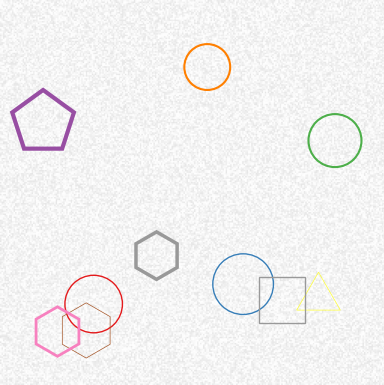[{"shape": "circle", "thickness": 1, "radius": 0.37, "center": [0.243, 0.21]}, {"shape": "circle", "thickness": 1, "radius": 0.39, "center": [0.631, 0.262]}, {"shape": "circle", "thickness": 1.5, "radius": 0.34, "center": [0.87, 0.635]}, {"shape": "pentagon", "thickness": 3, "radius": 0.42, "center": [0.112, 0.682]}, {"shape": "circle", "thickness": 1.5, "radius": 0.3, "center": [0.538, 0.826]}, {"shape": "triangle", "thickness": 0.5, "radius": 0.33, "center": [0.827, 0.227]}, {"shape": "hexagon", "thickness": 0.5, "radius": 0.36, "center": [0.224, 0.142]}, {"shape": "hexagon", "thickness": 2, "radius": 0.32, "center": [0.149, 0.139]}, {"shape": "square", "thickness": 1, "radius": 0.3, "center": [0.733, 0.22]}, {"shape": "hexagon", "thickness": 2.5, "radius": 0.31, "center": [0.407, 0.336]}]